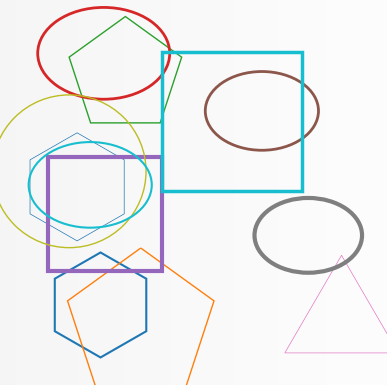[{"shape": "hexagon", "thickness": 1.5, "radius": 0.68, "center": [0.259, 0.208]}, {"shape": "hexagon", "thickness": 0.5, "radius": 0.7, "center": [0.199, 0.515]}, {"shape": "pentagon", "thickness": 1, "radius": 0.99, "center": [0.363, 0.157]}, {"shape": "pentagon", "thickness": 1, "radius": 0.76, "center": [0.324, 0.804]}, {"shape": "oval", "thickness": 2, "radius": 0.85, "center": [0.268, 0.861]}, {"shape": "square", "thickness": 3, "radius": 0.74, "center": [0.271, 0.444]}, {"shape": "oval", "thickness": 2, "radius": 0.73, "center": [0.676, 0.712]}, {"shape": "triangle", "thickness": 0.5, "radius": 0.85, "center": [0.881, 0.168]}, {"shape": "oval", "thickness": 3, "radius": 0.69, "center": [0.796, 0.389]}, {"shape": "circle", "thickness": 1, "radius": 0.99, "center": [0.179, 0.555]}, {"shape": "oval", "thickness": 1.5, "radius": 0.79, "center": [0.233, 0.52]}, {"shape": "square", "thickness": 2.5, "radius": 0.9, "center": [0.599, 0.684]}]